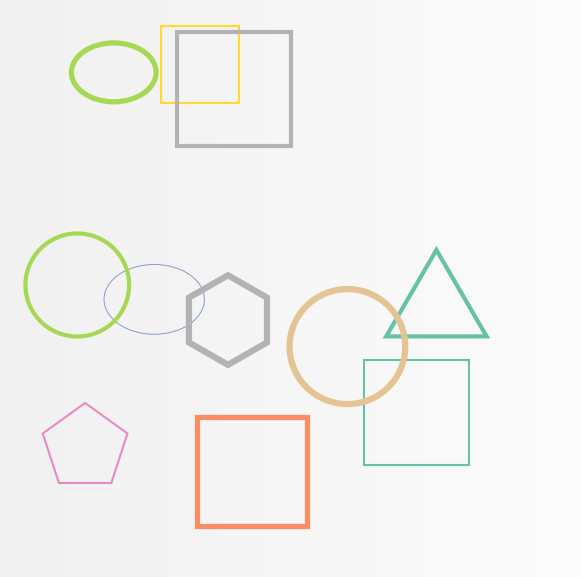[{"shape": "triangle", "thickness": 2, "radius": 0.5, "center": [0.751, 0.467]}, {"shape": "square", "thickness": 1, "radius": 0.45, "center": [0.717, 0.284]}, {"shape": "square", "thickness": 2.5, "radius": 0.47, "center": [0.433, 0.182]}, {"shape": "oval", "thickness": 0.5, "radius": 0.43, "center": [0.265, 0.481]}, {"shape": "pentagon", "thickness": 1, "radius": 0.38, "center": [0.146, 0.225]}, {"shape": "circle", "thickness": 2, "radius": 0.45, "center": [0.133, 0.506]}, {"shape": "oval", "thickness": 2.5, "radius": 0.36, "center": [0.196, 0.874]}, {"shape": "square", "thickness": 1, "radius": 0.33, "center": [0.344, 0.888]}, {"shape": "circle", "thickness": 3, "radius": 0.5, "center": [0.598, 0.399]}, {"shape": "hexagon", "thickness": 3, "radius": 0.39, "center": [0.392, 0.445]}, {"shape": "square", "thickness": 2, "radius": 0.49, "center": [0.403, 0.845]}]